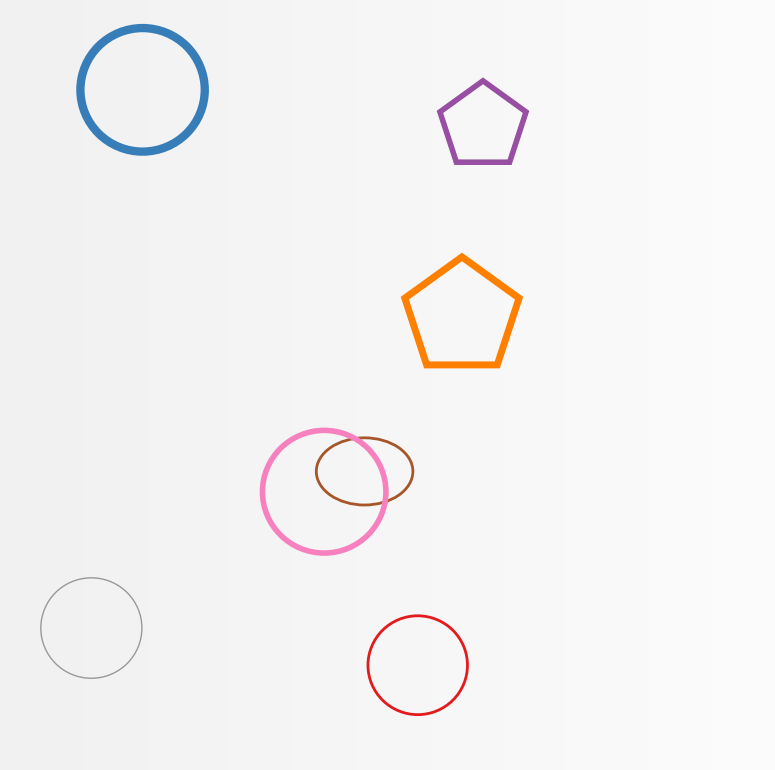[{"shape": "circle", "thickness": 1, "radius": 0.32, "center": [0.539, 0.136]}, {"shape": "circle", "thickness": 3, "radius": 0.4, "center": [0.184, 0.883]}, {"shape": "pentagon", "thickness": 2, "radius": 0.29, "center": [0.623, 0.837]}, {"shape": "pentagon", "thickness": 2.5, "radius": 0.39, "center": [0.596, 0.589]}, {"shape": "oval", "thickness": 1, "radius": 0.31, "center": [0.47, 0.388]}, {"shape": "circle", "thickness": 2, "radius": 0.4, "center": [0.418, 0.361]}, {"shape": "circle", "thickness": 0.5, "radius": 0.33, "center": [0.118, 0.184]}]